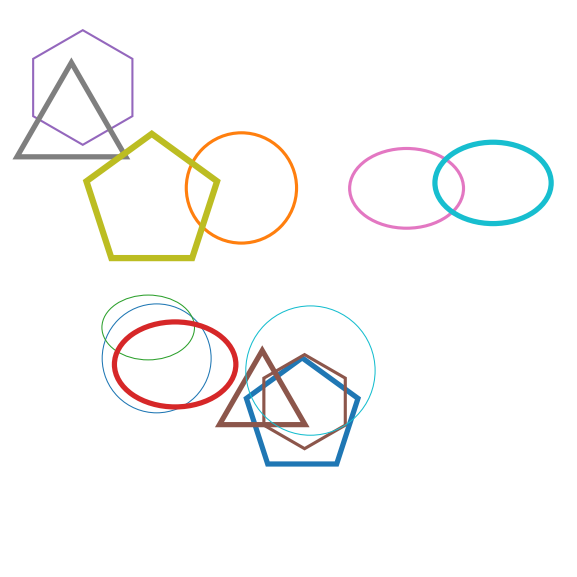[{"shape": "circle", "thickness": 0.5, "radius": 0.47, "center": [0.271, 0.379]}, {"shape": "pentagon", "thickness": 2.5, "radius": 0.51, "center": [0.523, 0.278]}, {"shape": "circle", "thickness": 1.5, "radius": 0.48, "center": [0.418, 0.674]}, {"shape": "oval", "thickness": 0.5, "radius": 0.4, "center": [0.257, 0.432]}, {"shape": "oval", "thickness": 2.5, "radius": 0.53, "center": [0.303, 0.368]}, {"shape": "hexagon", "thickness": 1, "radius": 0.5, "center": [0.143, 0.848]}, {"shape": "hexagon", "thickness": 1.5, "radius": 0.41, "center": [0.527, 0.304]}, {"shape": "triangle", "thickness": 2.5, "radius": 0.43, "center": [0.454, 0.307]}, {"shape": "oval", "thickness": 1.5, "radius": 0.49, "center": [0.704, 0.673]}, {"shape": "triangle", "thickness": 2.5, "radius": 0.54, "center": [0.124, 0.782]}, {"shape": "pentagon", "thickness": 3, "radius": 0.59, "center": [0.263, 0.648]}, {"shape": "circle", "thickness": 0.5, "radius": 0.56, "center": [0.538, 0.357]}, {"shape": "oval", "thickness": 2.5, "radius": 0.5, "center": [0.854, 0.682]}]